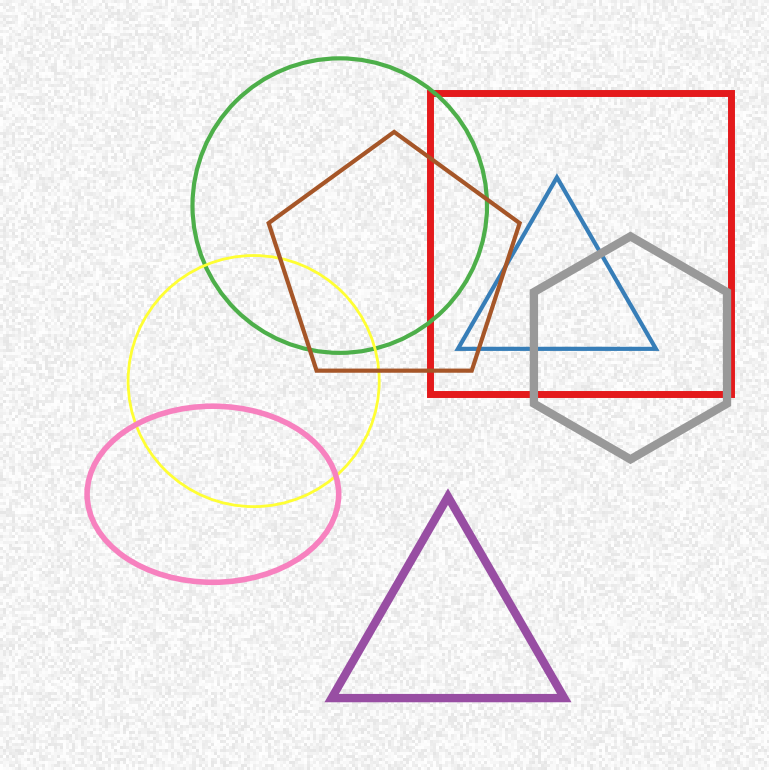[{"shape": "square", "thickness": 2.5, "radius": 0.98, "center": [0.754, 0.684]}, {"shape": "triangle", "thickness": 1.5, "radius": 0.74, "center": [0.723, 0.621]}, {"shape": "circle", "thickness": 1.5, "radius": 0.96, "center": [0.441, 0.733]}, {"shape": "triangle", "thickness": 3, "radius": 0.87, "center": [0.582, 0.181]}, {"shape": "circle", "thickness": 1, "radius": 0.82, "center": [0.329, 0.505]}, {"shape": "pentagon", "thickness": 1.5, "radius": 0.86, "center": [0.512, 0.657]}, {"shape": "oval", "thickness": 2, "radius": 0.82, "center": [0.276, 0.358]}, {"shape": "hexagon", "thickness": 3, "radius": 0.72, "center": [0.819, 0.548]}]